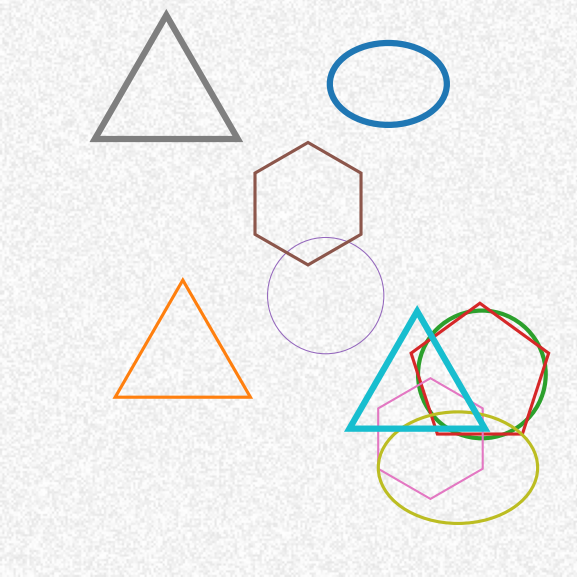[{"shape": "oval", "thickness": 3, "radius": 0.51, "center": [0.672, 0.854]}, {"shape": "triangle", "thickness": 1.5, "radius": 0.68, "center": [0.317, 0.379]}, {"shape": "circle", "thickness": 2, "radius": 0.55, "center": [0.834, 0.351]}, {"shape": "pentagon", "thickness": 1.5, "radius": 0.63, "center": [0.831, 0.349]}, {"shape": "circle", "thickness": 0.5, "radius": 0.5, "center": [0.564, 0.487]}, {"shape": "hexagon", "thickness": 1.5, "radius": 0.53, "center": [0.533, 0.646]}, {"shape": "hexagon", "thickness": 1, "radius": 0.52, "center": [0.745, 0.24]}, {"shape": "triangle", "thickness": 3, "radius": 0.71, "center": [0.288, 0.83]}, {"shape": "oval", "thickness": 1.5, "radius": 0.69, "center": [0.793, 0.189]}, {"shape": "triangle", "thickness": 3, "radius": 0.68, "center": [0.722, 0.325]}]